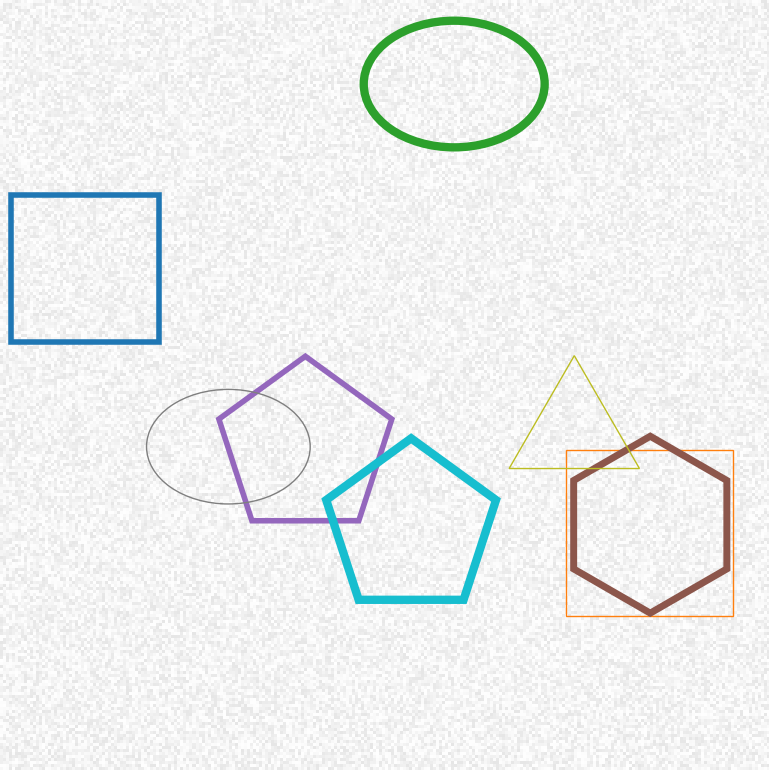[{"shape": "square", "thickness": 2, "radius": 0.48, "center": [0.111, 0.651]}, {"shape": "square", "thickness": 0.5, "radius": 0.54, "center": [0.844, 0.308]}, {"shape": "oval", "thickness": 3, "radius": 0.59, "center": [0.59, 0.891]}, {"shape": "pentagon", "thickness": 2, "radius": 0.59, "center": [0.397, 0.419]}, {"shape": "hexagon", "thickness": 2.5, "radius": 0.57, "center": [0.844, 0.319]}, {"shape": "oval", "thickness": 0.5, "radius": 0.53, "center": [0.297, 0.42]}, {"shape": "triangle", "thickness": 0.5, "radius": 0.49, "center": [0.746, 0.44]}, {"shape": "pentagon", "thickness": 3, "radius": 0.58, "center": [0.534, 0.315]}]